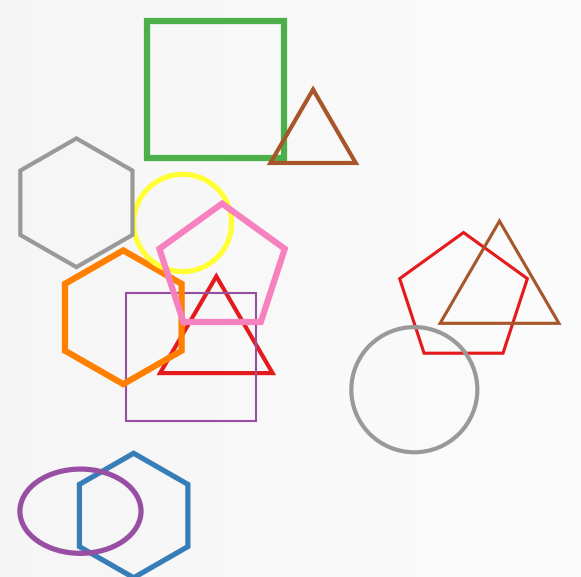[{"shape": "pentagon", "thickness": 1.5, "radius": 0.58, "center": [0.797, 0.481]}, {"shape": "triangle", "thickness": 2, "radius": 0.56, "center": [0.372, 0.409]}, {"shape": "hexagon", "thickness": 2.5, "radius": 0.54, "center": [0.23, 0.107]}, {"shape": "square", "thickness": 3, "radius": 0.59, "center": [0.371, 0.844]}, {"shape": "oval", "thickness": 2.5, "radius": 0.52, "center": [0.138, 0.114]}, {"shape": "square", "thickness": 1, "radius": 0.56, "center": [0.329, 0.381]}, {"shape": "hexagon", "thickness": 3, "radius": 0.58, "center": [0.212, 0.45]}, {"shape": "circle", "thickness": 2.5, "radius": 0.42, "center": [0.314, 0.613]}, {"shape": "triangle", "thickness": 1.5, "radius": 0.59, "center": [0.859, 0.498]}, {"shape": "triangle", "thickness": 2, "radius": 0.42, "center": [0.539, 0.759]}, {"shape": "pentagon", "thickness": 3, "radius": 0.57, "center": [0.382, 0.533]}, {"shape": "circle", "thickness": 2, "radius": 0.54, "center": [0.713, 0.324]}, {"shape": "hexagon", "thickness": 2, "radius": 0.56, "center": [0.131, 0.648]}]